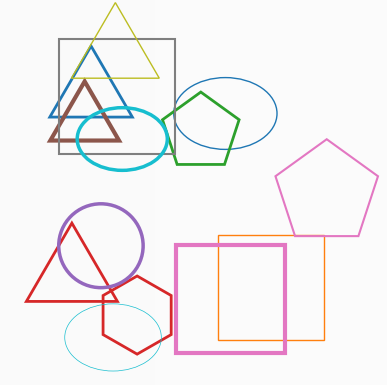[{"shape": "oval", "thickness": 1, "radius": 0.67, "center": [0.582, 0.705]}, {"shape": "triangle", "thickness": 2, "radius": 0.61, "center": [0.235, 0.757]}, {"shape": "square", "thickness": 1, "radius": 0.68, "center": [0.699, 0.252]}, {"shape": "pentagon", "thickness": 2, "radius": 0.52, "center": [0.518, 0.657]}, {"shape": "hexagon", "thickness": 2, "radius": 0.51, "center": [0.354, 0.182]}, {"shape": "triangle", "thickness": 2, "radius": 0.68, "center": [0.186, 0.285]}, {"shape": "circle", "thickness": 2.5, "radius": 0.54, "center": [0.26, 0.362]}, {"shape": "triangle", "thickness": 3, "radius": 0.51, "center": [0.218, 0.686]}, {"shape": "square", "thickness": 3, "radius": 0.7, "center": [0.594, 0.223]}, {"shape": "pentagon", "thickness": 1.5, "radius": 0.7, "center": [0.843, 0.499]}, {"shape": "square", "thickness": 1.5, "radius": 0.75, "center": [0.301, 0.749]}, {"shape": "triangle", "thickness": 1, "radius": 0.65, "center": [0.298, 0.862]}, {"shape": "oval", "thickness": 2.5, "radius": 0.58, "center": [0.315, 0.639]}, {"shape": "oval", "thickness": 0.5, "radius": 0.62, "center": [0.292, 0.124]}]